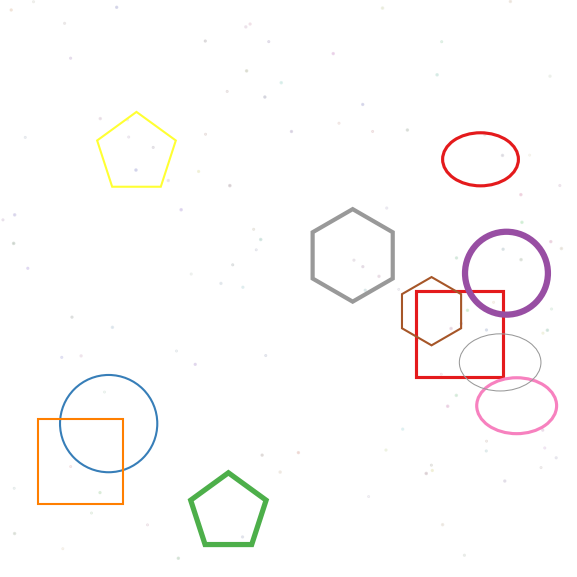[{"shape": "oval", "thickness": 1.5, "radius": 0.33, "center": [0.832, 0.723]}, {"shape": "square", "thickness": 1.5, "radius": 0.37, "center": [0.795, 0.421]}, {"shape": "circle", "thickness": 1, "radius": 0.42, "center": [0.188, 0.266]}, {"shape": "pentagon", "thickness": 2.5, "radius": 0.34, "center": [0.395, 0.112]}, {"shape": "circle", "thickness": 3, "radius": 0.36, "center": [0.877, 0.526]}, {"shape": "square", "thickness": 1, "radius": 0.37, "center": [0.139, 0.2]}, {"shape": "pentagon", "thickness": 1, "radius": 0.36, "center": [0.236, 0.734]}, {"shape": "hexagon", "thickness": 1, "radius": 0.3, "center": [0.747, 0.46]}, {"shape": "oval", "thickness": 1.5, "radius": 0.35, "center": [0.895, 0.297]}, {"shape": "oval", "thickness": 0.5, "radius": 0.35, "center": [0.866, 0.372]}, {"shape": "hexagon", "thickness": 2, "radius": 0.4, "center": [0.611, 0.557]}]